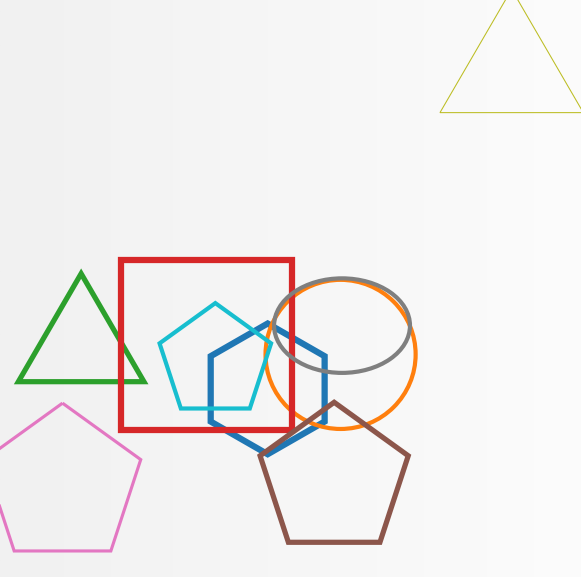[{"shape": "hexagon", "thickness": 3, "radius": 0.57, "center": [0.461, 0.326]}, {"shape": "circle", "thickness": 2, "radius": 0.65, "center": [0.586, 0.385]}, {"shape": "triangle", "thickness": 2.5, "radius": 0.62, "center": [0.14, 0.401]}, {"shape": "square", "thickness": 3, "radius": 0.74, "center": [0.355, 0.402]}, {"shape": "pentagon", "thickness": 2.5, "radius": 0.67, "center": [0.575, 0.169]}, {"shape": "pentagon", "thickness": 1.5, "radius": 0.71, "center": [0.108, 0.16]}, {"shape": "oval", "thickness": 2, "radius": 0.58, "center": [0.588, 0.435]}, {"shape": "triangle", "thickness": 0.5, "radius": 0.71, "center": [0.88, 0.875]}, {"shape": "pentagon", "thickness": 2, "radius": 0.5, "center": [0.37, 0.373]}]